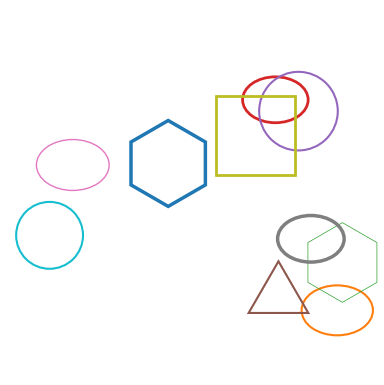[{"shape": "hexagon", "thickness": 2.5, "radius": 0.56, "center": [0.437, 0.575]}, {"shape": "oval", "thickness": 1.5, "radius": 0.46, "center": [0.876, 0.194]}, {"shape": "hexagon", "thickness": 0.5, "radius": 0.52, "center": [0.889, 0.318]}, {"shape": "oval", "thickness": 2, "radius": 0.43, "center": [0.715, 0.741]}, {"shape": "circle", "thickness": 1.5, "radius": 0.51, "center": [0.775, 0.711]}, {"shape": "triangle", "thickness": 1.5, "radius": 0.45, "center": [0.723, 0.232]}, {"shape": "oval", "thickness": 1, "radius": 0.47, "center": [0.189, 0.571]}, {"shape": "oval", "thickness": 2.5, "radius": 0.43, "center": [0.807, 0.38]}, {"shape": "square", "thickness": 2, "radius": 0.51, "center": [0.663, 0.649]}, {"shape": "circle", "thickness": 1.5, "radius": 0.43, "center": [0.129, 0.389]}]